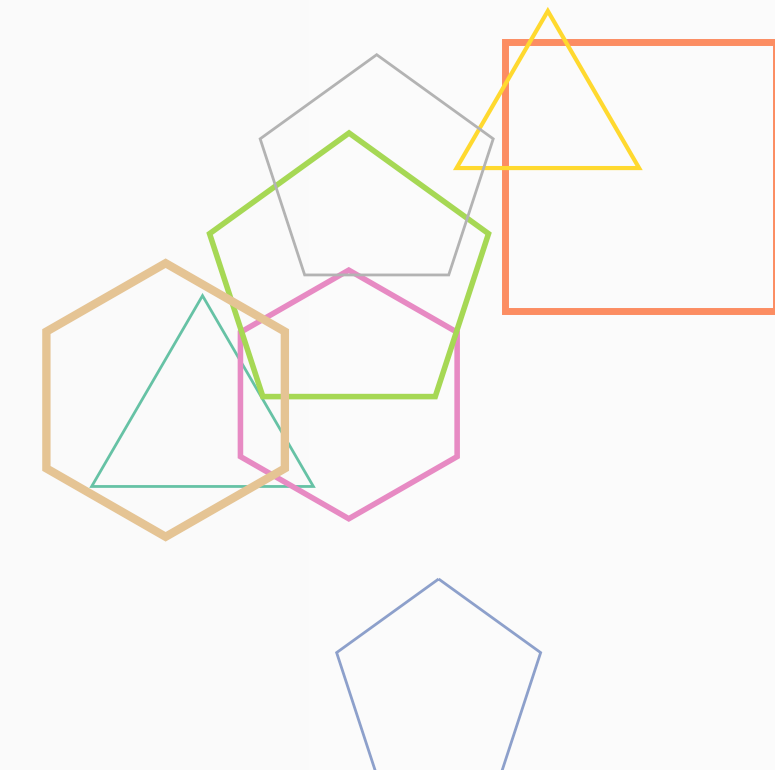[{"shape": "triangle", "thickness": 1, "radius": 0.83, "center": [0.261, 0.451]}, {"shape": "square", "thickness": 2.5, "radius": 0.87, "center": [0.826, 0.77]}, {"shape": "pentagon", "thickness": 1, "radius": 0.69, "center": [0.566, 0.11]}, {"shape": "hexagon", "thickness": 2, "radius": 0.81, "center": [0.45, 0.488]}, {"shape": "pentagon", "thickness": 2, "radius": 0.95, "center": [0.45, 0.638]}, {"shape": "triangle", "thickness": 1.5, "radius": 0.68, "center": [0.707, 0.85]}, {"shape": "hexagon", "thickness": 3, "radius": 0.89, "center": [0.214, 0.481]}, {"shape": "pentagon", "thickness": 1, "radius": 0.79, "center": [0.486, 0.771]}]